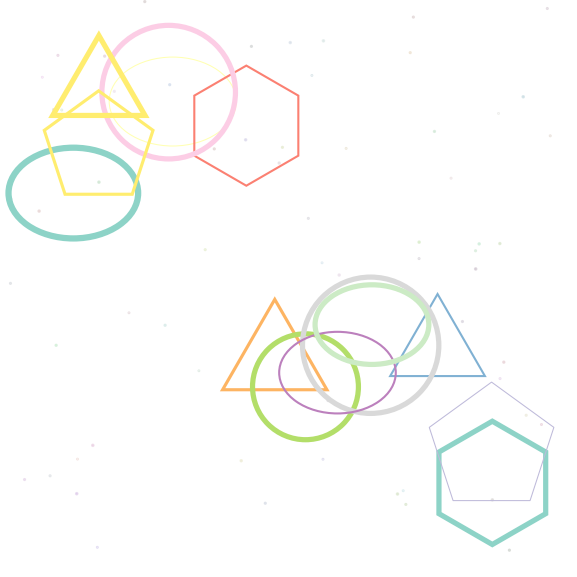[{"shape": "hexagon", "thickness": 2.5, "radius": 0.53, "center": [0.853, 0.163]}, {"shape": "oval", "thickness": 3, "radius": 0.56, "center": [0.127, 0.665]}, {"shape": "oval", "thickness": 0.5, "radius": 0.55, "center": [0.299, 0.823]}, {"shape": "pentagon", "thickness": 0.5, "radius": 0.57, "center": [0.851, 0.224]}, {"shape": "hexagon", "thickness": 1, "radius": 0.52, "center": [0.427, 0.782]}, {"shape": "triangle", "thickness": 1, "radius": 0.47, "center": [0.758, 0.395]}, {"shape": "triangle", "thickness": 1.5, "radius": 0.52, "center": [0.476, 0.376]}, {"shape": "circle", "thickness": 2.5, "radius": 0.46, "center": [0.529, 0.329]}, {"shape": "circle", "thickness": 2.5, "radius": 0.58, "center": [0.292, 0.84]}, {"shape": "circle", "thickness": 2.5, "radius": 0.59, "center": [0.642, 0.401]}, {"shape": "oval", "thickness": 1, "radius": 0.5, "center": [0.584, 0.354]}, {"shape": "oval", "thickness": 2.5, "radius": 0.49, "center": [0.644, 0.437]}, {"shape": "triangle", "thickness": 2.5, "radius": 0.46, "center": [0.171, 0.845]}, {"shape": "pentagon", "thickness": 1.5, "radius": 0.49, "center": [0.171, 0.743]}]